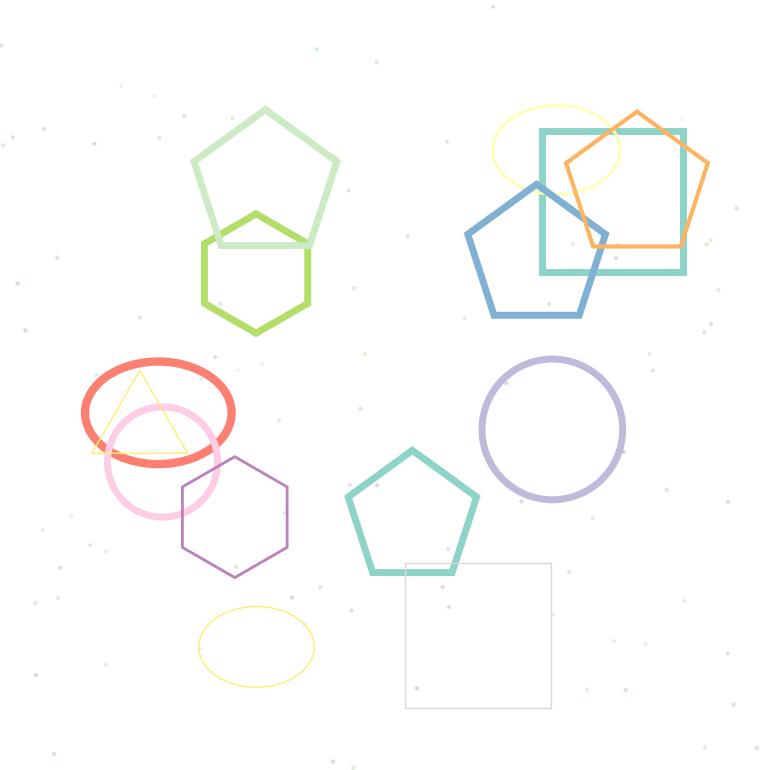[{"shape": "pentagon", "thickness": 2.5, "radius": 0.44, "center": [0.536, 0.327]}, {"shape": "square", "thickness": 2.5, "radius": 0.46, "center": [0.795, 0.739]}, {"shape": "oval", "thickness": 1, "radius": 0.41, "center": [0.723, 0.805]}, {"shape": "circle", "thickness": 2.5, "radius": 0.46, "center": [0.717, 0.442]}, {"shape": "oval", "thickness": 3, "radius": 0.48, "center": [0.206, 0.464]}, {"shape": "pentagon", "thickness": 2.5, "radius": 0.47, "center": [0.697, 0.667]}, {"shape": "pentagon", "thickness": 1.5, "radius": 0.48, "center": [0.827, 0.758]}, {"shape": "hexagon", "thickness": 2.5, "radius": 0.39, "center": [0.333, 0.645]}, {"shape": "circle", "thickness": 2.5, "radius": 0.36, "center": [0.211, 0.4]}, {"shape": "square", "thickness": 0.5, "radius": 0.47, "center": [0.621, 0.175]}, {"shape": "hexagon", "thickness": 1, "radius": 0.39, "center": [0.305, 0.328]}, {"shape": "pentagon", "thickness": 2.5, "radius": 0.49, "center": [0.345, 0.76]}, {"shape": "triangle", "thickness": 0.5, "radius": 0.36, "center": [0.182, 0.447]}, {"shape": "oval", "thickness": 0.5, "radius": 0.37, "center": [0.333, 0.16]}]